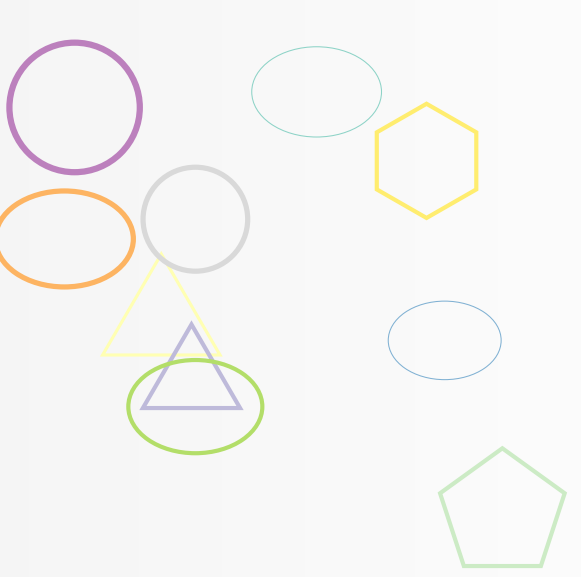[{"shape": "oval", "thickness": 0.5, "radius": 0.56, "center": [0.545, 0.84]}, {"shape": "triangle", "thickness": 1.5, "radius": 0.58, "center": [0.278, 0.443]}, {"shape": "triangle", "thickness": 2, "radius": 0.48, "center": [0.329, 0.341]}, {"shape": "oval", "thickness": 0.5, "radius": 0.49, "center": [0.765, 0.41]}, {"shape": "oval", "thickness": 2.5, "radius": 0.59, "center": [0.111, 0.585]}, {"shape": "oval", "thickness": 2, "radius": 0.58, "center": [0.336, 0.295]}, {"shape": "circle", "thickness": 2.5, "radius": 0.45, "center": [0.336, 0.62]}, {"shape": "circle", "thickness": 3, "radius": 0.56, "center": [0.128, 0.813]}, {"shape": "pentagon", "thickness": 2, "radius": 0.56, "center": [0.864, 0.11]}, {"shape": "hexagon", "thickness": 2, "radius": 0.49, "center": [0.734, 0.721]}]